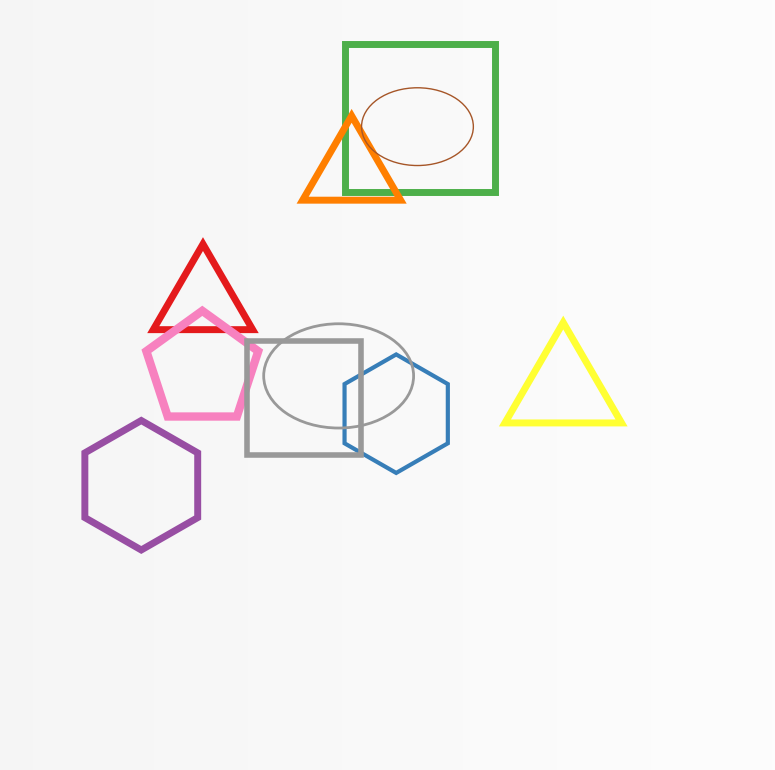[{"shape": "triangle", "thickness": 2.5, "radius": 0.37, "center": [0.262, 0.609]}, {"shape": "hexagon", "thickness": 1.5, "radius": 0.38, "center": [0.511, 0.463]}, {"shape": "square", "thickness": 2.5, "radius": 0.48, "center": [0.542, 0.847]}, {"shape": "hexagon", "thickness": 2.5, "radius": 0.42, "center": [0.182, 0.37]}, {"shape": "triangle", "thickness": 2.5, "radius": 0.37, "center": [0.454, 0.777]}, {"shape": "triangle", "thickness": 2.5, "radius": 0.43, "center": [0.727, 0.494]}, {"shape": "oval", "thickness": 0.5, "radius": 0.36, "center": [0.539, 0.836]}, {"shape": "pentagon", "thickness": 3, "radius": 0.38, "center": [0.261, 0.52]}, {"shape": "oval", "thickness": 1, "radius": 0.48, "center": [0.437, 0.512]}, {"shape": "square", "thickness": 2, "radius": 0.37, "center": [0.392, 0.483]}]